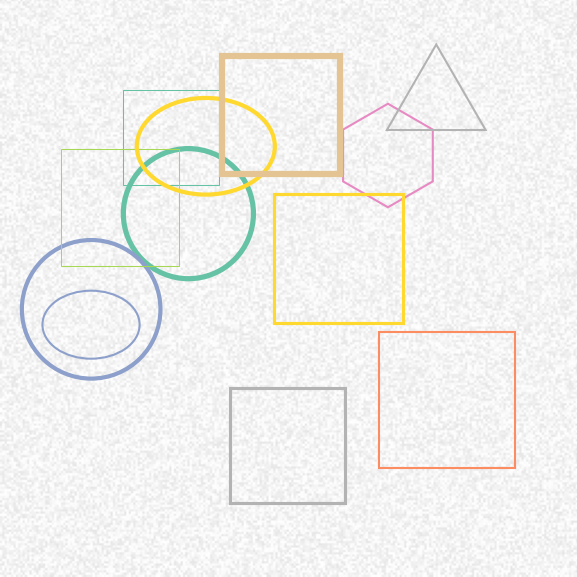[{"shape": "square", "thickness": 0.5, "radius": 0.41, "center": [0.296, 0.761]}, {"shape": "circle", "thickness": 2.5, "radius": 0.56, "center": [0.326, 0.629]}, {"shape": "square", "thickness": 1, "radius": 0.59, "center": [0.774, 0.306]}, {"shape": "circle", "thickness": 2, "radius": 0.6, "center": [0.158, 0.464]}, {"shape": "oval", "thickness": 1, "radius": 0.42, "center": [0.158, 0.437]}, {"shape": "hexagon", "thickness": 1, "radius": 0.45, "center": [0.672, 0.73]}, {"shape": "square", "thickness": 0.5, "radius": 0.51, "center": [0.207, 0.64]}, {"shape": "square", "thickness": 1.5, "radius": 0.56, "center": [0.587, 0.551]}, {"shape": "oval", "thickness": 2, "radius": 0.6, "center": [0.356, 0.746]}, {"shape": "square", "thickness": 3, "radius": 0.51, "center": [0.486, 0.8]}, {"shape": "square", "thickness": 1.5, "radius": 0.5, "center": [0.498, 0.227]}, {"shape": "triangle", "thickness": 1, "radius": 0.49, "center": [0.755, 0.823]}]